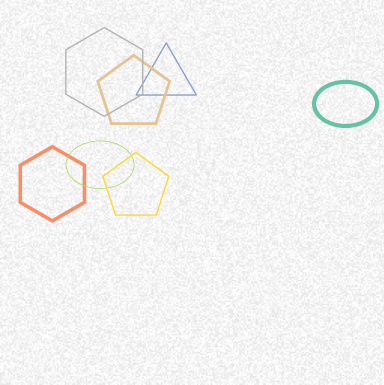[{"shape": "oval", "thickness": 3, "radius": 0.41, "center": [0.898, 0.73]}, {"shape": "hexagon", "thickness": 2.5, "radius": 0.48, "center": [0.136, 0.523]}, {"shape": "triangle", "thickness": 1, "radius": 0.45, "center": [0.432, 0.798]}, {"shape": "oval", "thickness": 0.5, "radius": 0.44, "center": [0.26, 0.572]}, {"shape": "pentagon", "thickness": 1, "radius": 0.45, "center": [0.353, 0.514]}, {"shape": "pentagon", "thickness": 2, "radius": 0.49, "center": [0.347, 0.758]}, {"shape": "hexagon", "thickness": 1, "radius": 0.58, "center": [0.271, 0.813]}]